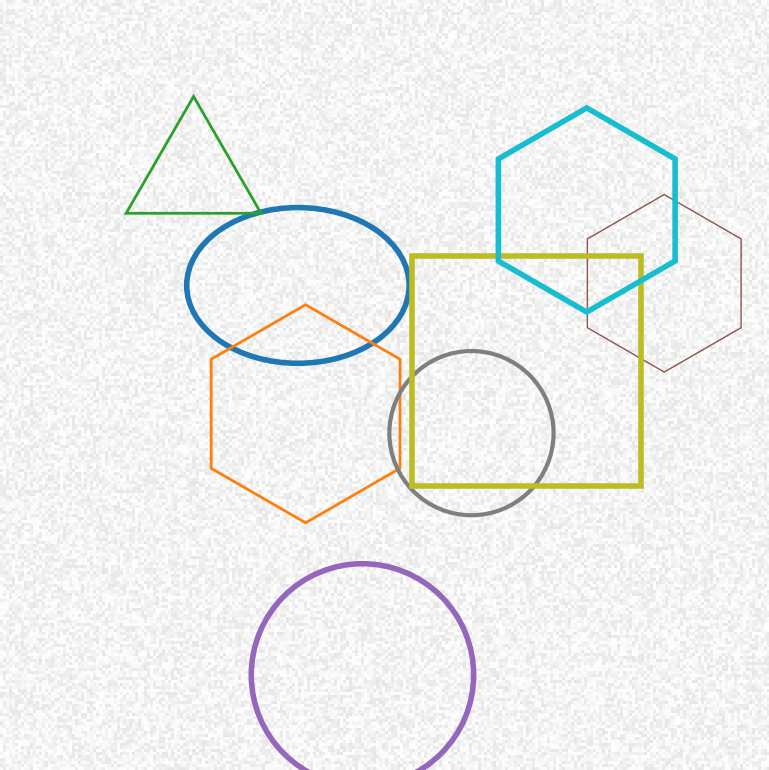[{"shape": "oval", "thickness": 2, "radius": 0.72, "center": [0.387, 0.629]}, {"shape": "hexagon", "thickness": 1, "radius": 0.71, "center": [0.397, 0.463]}, {"shape": "triangle", "thickness": 1, "radius": 0.51, "center": [0.251, 0.774]}, {"shape": "circle", "thickness": 2, "radius": 0.72, "center": [0.471, 0.123]}, {"shape": "hexagon", "thickness": 0.5, "radius": 0.58, "center": [0.863, 0.632]}, {"shape": "circle", "thickness": 1.5, "radius": 0.53, "center": [0.612, 0.437]}, {"shape": "square", "thickness": 2, "radius": 0.75, "center": [0.684, 0.518]}, {"shape": "hexagon", "thickness": 2, "radius": 0.66, "center": [0.762, 0.727]}]